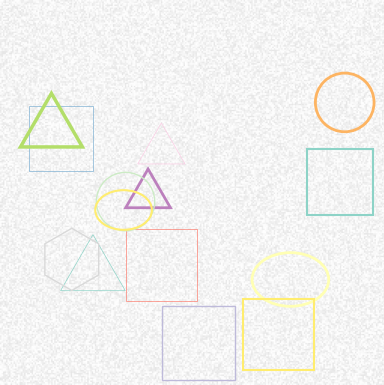[{"shape": "triangle", "thickness": 0.5, "radius": 0.49, "center": [0.241, 0.293]}, {"shape": "square", "thickness": 1.5, "radius": 0.43, "center": [0.883, 0.528]}, {"shape": "oval", "thickness": 2, "radius": 0.5, "center": [0.754, 0.274]}, {"shape": "square", "thickness": 1, "radius": 0.48, "center": [0.516, 0.109]}, {"shape": "square", "thickness": 0.5, "radius": 0.46, "center": [0.419, 0.312]}, {"shape": "square", "thickness": 0.5, "radius": 0.42, "center": [0.159, 0.64]}, {"shape": "circle", "thickness": 2, "radius": 0.38, "center": [0.895, 0.734]}, {"shape": "triangle", "thickness": 2.5, "radius": 0.46, "center": [0.134, 0.665]}, {"shape": "triangle", "thickness": 0.5, "radius": 0.35, "center": [0.419, 0.61]}, {"shape": "hexagon", "thickness": 1, "radius": 0.4, "center": [0.186, 0.326]}, {"shape": "triangle", "thickness": 2, "radius": 0.34, "center": [0.385, 0.494]}, {"shape": "circle", "thickness": 1, "radius": 0.38, "center": [0.326, 0.477]}, {"shape": "oval", "thickness": 1.5, "radius": 0.37, "center": [0.321, 0.455]}, {"shape": "square", "thickness": 1.5, "radius": 0.46, "center": [0.724, 0.131]}]